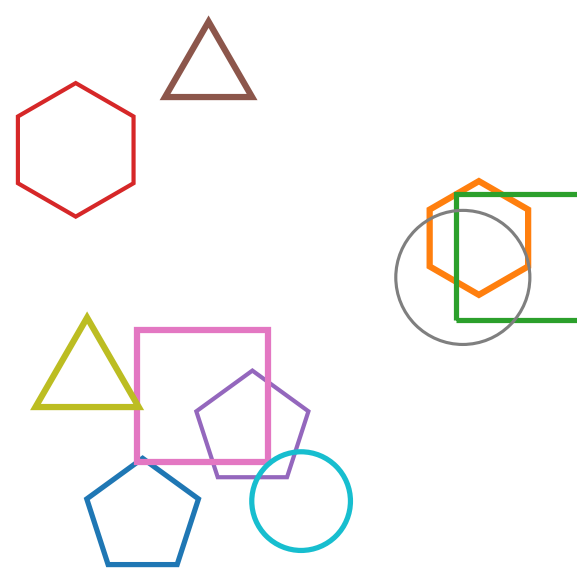[{"shape": "pentagon", "thickness": 2.5, "radius": 0.51, "center": [0.247, 0.104]}, {"shape": "hexagon", "thickness": 3, "radius": 0.49, "center": [0.829, 0.587]}, {"shape": "square", "thickness": 2.5, "radius": 0.55, "center": [0.899, 0.554]}, {"shape": "hexagon", "thickness": 2, "radius": 0.58, "center": [0.131, 0.74]}, {"shape": "pentagon", "thickness": 2, "radius": 0.51, "center": [0.437, 0.255]}, {"shape": "triangle", "thickness": 3, "radius": 0.44, "center": [0.361, 0.875]}, {"shape": "square", "thickness": 3, "radius": 0.57, "center": [0.351, 0.313]}, {"shape": "circle", "thickness": 1.5, "radius": 0.58, "center": [0.801, 0.519]}, {"shape": "triangle", "thickness": 3, "radius": 0.52, "center": [0.151, 0.346]}, {"shape": "circle", "thickness": 2.5, "radius": 0.43, "center": [0.521, 0.131]}]